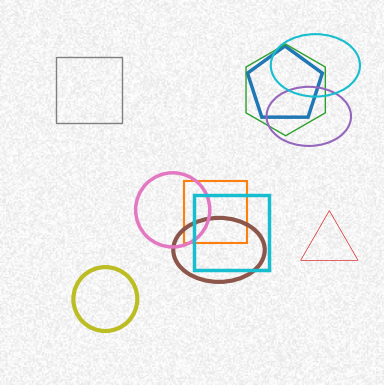[{"shape": "pentagon", "thickness": 2.5, "radius": 0.51, "center": [0.74, 0.778]}, {"shape": "square", "thickness": 1.5, "radius": 0.41, "center": [0.559, 0.449]}, {"shape": "hexagon", "thickness": 1, "radius": 0.59, "center": [0.742, 0.766]}, {"shape": "triangle", "thickness": 0.5, "radius": 0.43, "center": [0.855, 0.367]}, {"shape": "oval", "thickness": 1.5, "radius": 0.55, "center": [0.802, 0.698]}, {"shape": "oval", "thickness": 3, "radius": 0.59, "center": [0.569, 0.351]}, {"shape": "circle", "thickness": 2.5, "radius": 0.48, "center": [0.449, 0.455]}, {"shape": "square", "thickness": 1, "radius": 0.43, "center": [0.231, 0.766]}, {"shape": "circle", "thickness": 3, "radius": 0.42, "center": [0.274, 0.223]}, {"shape": "oval", "thickness": 1.5, "radius": 0.58, "center": [0.819, 0.83]}, {"shape": "square", "thickness": 2.5, "radius": 0.49, "center": [0.601, 0.396]}]